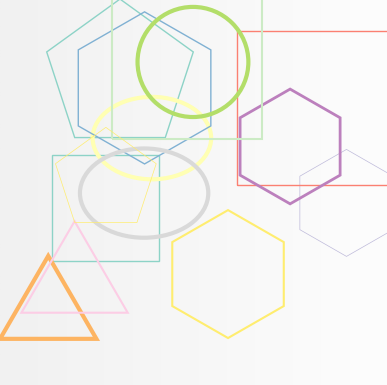[{"shape": "square", "thickness": 1, "radius": 0.69, "center": [0.272, 0.459]}, {"shape": "pentagon", "thickness": 1, "radius": 0.99, "center": [0.31, 0.804]}, {"shape": "oval", "thickness": 3, "radius": 0.76, "center": [0.392, 0.641]}, {"shape": "hexagon", "thickness": 0.5, "radius": 0.69, "center": [0.894, 0.473]}, {"shape": "square", "thickness": 1, "radius": 1.0, "center": [0.811, 0.72]}, {"shape": "hexagon", "thickness": 1, "radius": 0.99, "center": [0.373, 0.772]}, {"shape": "triangle", "thickness": 3, "radius": 0.72, "center": [0.124, 0.192]}, {"shape": "circle", "thickness": 3, "radius": 0.72, "center": [0.498, 0.839]}, {"shape": "triangle", "thickness": 1.5, "radius": 0.79, "center": [0.192, 0.267]}, {"shape": "oval", "thickness": 3, "radius": 0.83, "center": [0.372, 0.498]}, {"shape": "hexagon", "thickness": 2, "radius": 0.75, "center": [0.749, 0.62]}, {"shape": "square", "thickness": 1.5, "radius": 0.97, "center": [0.483, 0.833]}, {"shape": "hexagon", "thickness": 1.5, "radius": 0.83, "center": [0.588, 0.288]}, {"shape": "pentagon", "thickness": 0.5, "radius": 0.68, "center": [0.273, 0.533]}]